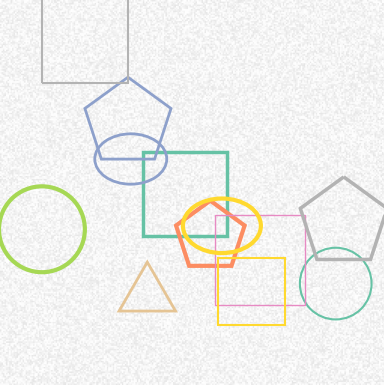[{"shape": "circle", "thickness": 1.5, "radius": 0.47, "center": [0.872, 0.263]}, {"shape": "square", "thickness": 2.5, "radius": 0.54, "center": [0.48, 0.496]}, {"shape": "pentagon", "thickness": 3, "radius": 0.47, "center": [0.546, 0.385]}, {"shape": "pentagon", "thickness": 2, "radius": 0.59, "center": [0.332, 0.682]}, {"shape": "oval", "thickness": 2, "radius": 0.47, "center": [0.34, 0.587]}, {"shape": "square", "thickness": 1, "radius": 0.58, "center": [0.675, 0.324]}, {"shape": "circle", "thickness": 3, "radius": 0.56, "center": [0.109, 0.404]}, {"shape": "oval", "thickness": 3, "radius": 0.51, "center": [0.576, 0.414]}, {"shape": "square", "thickness": 1.5, "radius": 0.44, "center": [0.654, 0.243]}, {"shape": "triangle", "thickness": 2, "radius": 0.42, "center": [0.383, 0.234]}, {"shape": "pentagon", "thickness": 2.5, "radius": 0.59, "center": [0.893, 0.422]}, {"shape": "square", "thickness": 1.5, "radius": 0.56, "center": [0.221, 0.896]}]